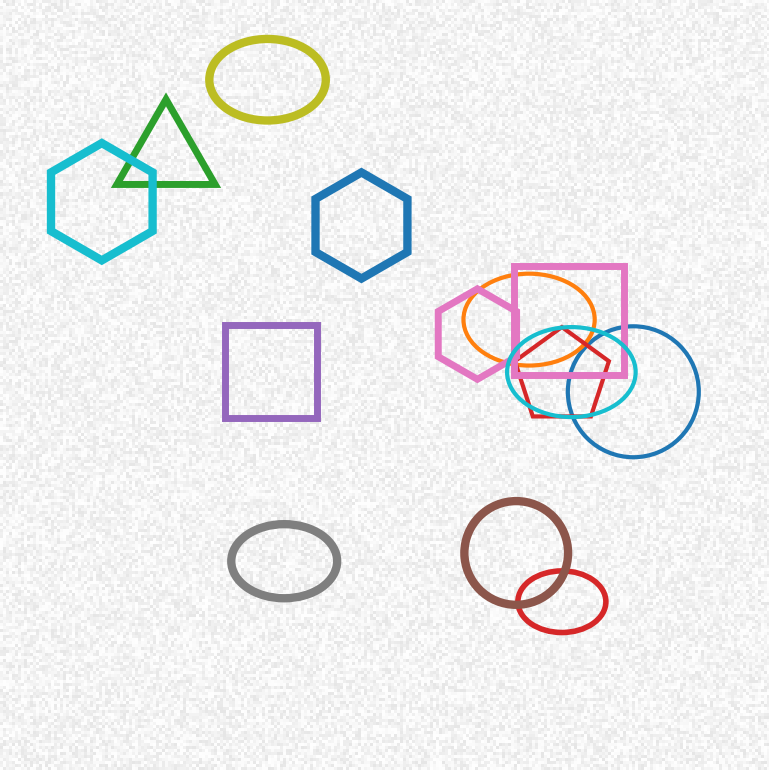[{"shape": "circle", "thickness": 1.5, "radius": 0.43, "center": [0.822, 0.491]}, {"shape": "hexagon", "thickness": 3, "radius": 0.34, "center": [0.469, 0.707]}, {"shape": "oval", "thickness": 1.5, "radius": 0.43, "center": [0.687, 0.585]}, {"shape": "triangle", "thickness": 2.5, "radius": 0.37, "center": [0.216, 0.797]}, {"shape": "pentagon", "thickness": 1.5, "radius": 0.32, "center": [0.73, 0.511]}, {"shape": "oval", "thickness": 2, "radius": 0.29, "center": [0.73, 0.219]}, {"shape": "square", "thickness": 2.5, "radius": 0.3, "center": [0.352, 0.518]}, {"shape": "circle", "thickness": 3, "radius": 0.34, "center": [0.67, 0.282]}, {"shape": "hexagon", "thickness": 2.5, "radius": 0.29, "center": [0.62, 0.566]}, {"shape": "square", "thickness": 2.5, "radius": 0.35, "center": [0.739, 0.584]}, {"shape": "oval", "thickness": 3, "radius": 0.34, "center": [0.369, 0.271]}, {"shape": "oval", "thickness": 3, "radius": 0.38, "center": [0.347, 0.896]}, {"shape": "hexagon", "thickness": 3, "radius": 0.38, "center": [0.132, 0.738]}, {"shape": "oval", "thickness": 1.5, "radius": 0.42, "center": [0.742, 0.517]}]